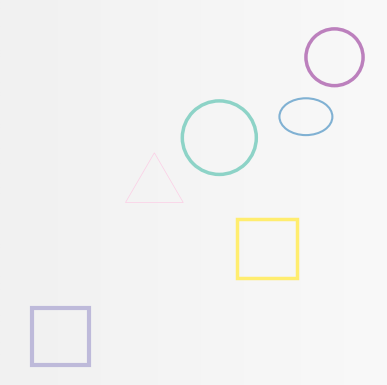[{"shape": "circle", "thickness": 2.5, "radius": 0.48, "center": [0.566, 0.642]}, {"shape": "square", "thickness": 3, "radius": 0.37, "center": [0.157, 0.125]}, {"shape": "oval", "thickness": 1.5, "radius": 0.34, "center": [0.789, 0.697]}, {"shape": "triangle", "thickness": 0.5, "radius": 0.43, "center": [0.398, 0.517]}, {"shape": "circle", "thickness": 2.5, "radius": 0.37, "center": [0.863, 0.851]}, {"shape": "square", "thickness": 2.5, "radius": 0.39, "center": [0.688, 0.354]}]